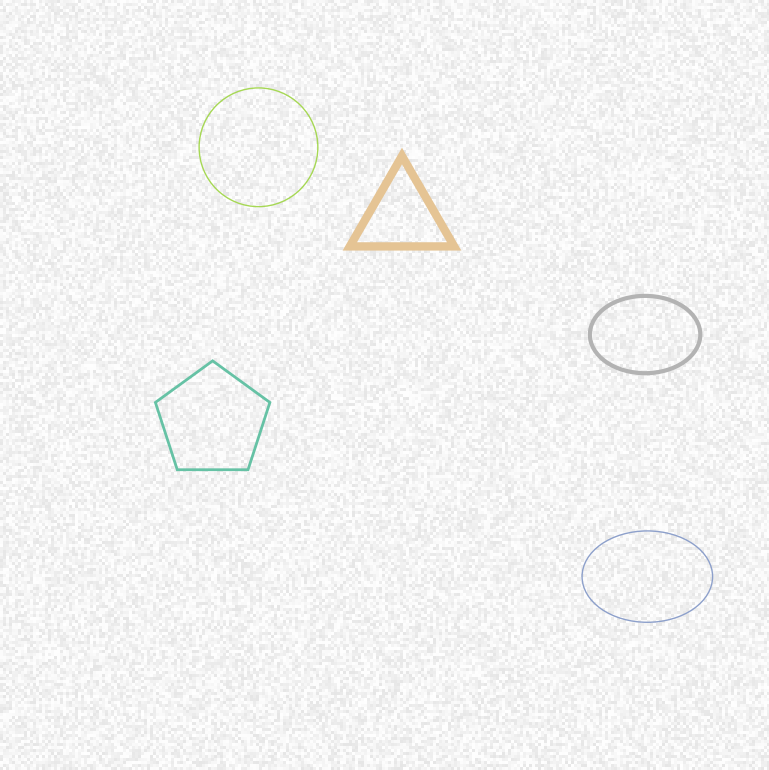[{"shape": "pentagon", "thickness": 1, "radius": 0.39, "center": [0.276, 0.453]}, {"shape": "oval", "thickness": 0.5, "radius": 0.42, "center": [0.841, 0.251]}, {"shape": "circle", "thickness": 0.5, "radius": 0.39, "center": [0.336, 0.809]}, {"shape": "triangle", "thickness": 3, "radius": 0.39, "center": [0.522, 0.719]}, {"shape": "oval", "thickness": 1.5, "radius": 0.36, "center": [0.838, 0.566]}]